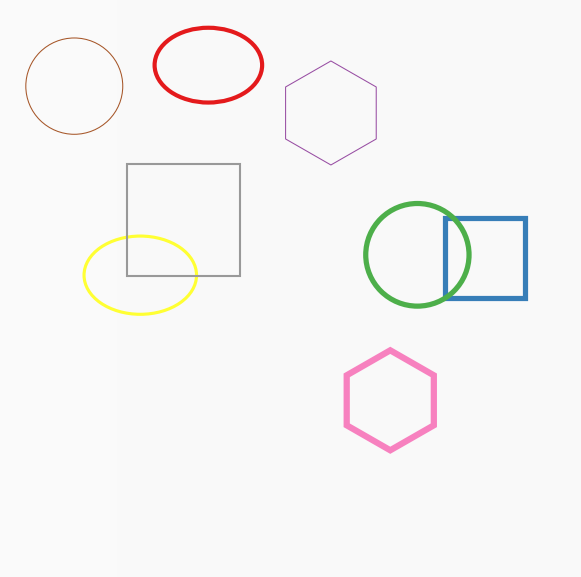[{"shape": "oval", "thickness": 2, "radius": 0.46, "center": [0.358, 0.886]}, {"shape": "square", "thickness": 2.5, "radius": 0.35, "center": [0.834, 0.552]}, {"shape": "circle", "thickness": 2.5, "radius": 0.44, "center": [0.718, 0.558]}, {"shape": "hexagon", "thickness": 0.5, "radius": 0.45, "center": [0.569, 0.804]}, {"shape": "oval", "thickness": 1.5, "radius": 0.48, "center": [0.241, 0.523]}, {"shape": "circle", "thickness": 0.5, "radius": 0.42, "center": [0.128, 0.85]}, {"shape": "hexagon", "thickness": 3, "radius": 0.43, "center": [0.671, 0.306]}, {"shape": "square", "thickness": 1, "radius": 0.48, "center": [0.316, 0.618]}]